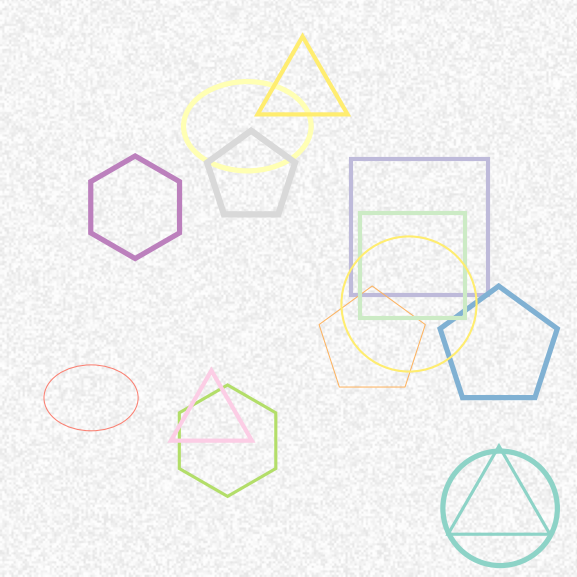[{"shape": "triangle", "thickness": 1.5, "radius": 0.51, "center": [0.864, 0.125]}, {"shape": "circle", "thickness": 2.5, "radius": 0.5, "center": [0.866, 0.119]}, {"shape": "oval", "thickness": 2.5, "radius": 0.55, "center": [0.428, 0.781]}, {"shape": "square", "thickness": 2, "radius": 0.59, "center": [0.726, 0.606]}, {"shape": "oval", "thickness": 0.5, "radius": 0.41, "center": [0.158, 0.31]}, {"shape": "pentagon", "thickness": 2.5, "radius": 0.53, "center": [0.864, 0.397]}, {"shape": "pentagon", "thickness": 0.5, "radius": 0.48, "center": [0.644, 0.407]}, {"shape": "hexagon", "thickness": 1.5, "radius": 0.48, "center": [0.394, 0.236]}, {"shape": "triangle", "thickness": 2, "radius": 0.4, "center": [0.366, 0.277]}, {"shape": "pentagon", "thickness": 3, "radius": 0.4, "center": [0.435, 0.693]}, {"shape": "hexagon", "thickness": 2.5, "radius": 0.44, "center": [0.234, 0.64]}, {"shape": "square", "thickness": 2, "radius": 0.45, "center": [0.714, 0.54]}, {"shape": "triangle", "thickness": 2, "radius": 0.45, "center": [0.524, 0.846]}, {"shape": "circle", "thickness": 1, "radius": 0.58, "center": [0.708, 0.473]}]